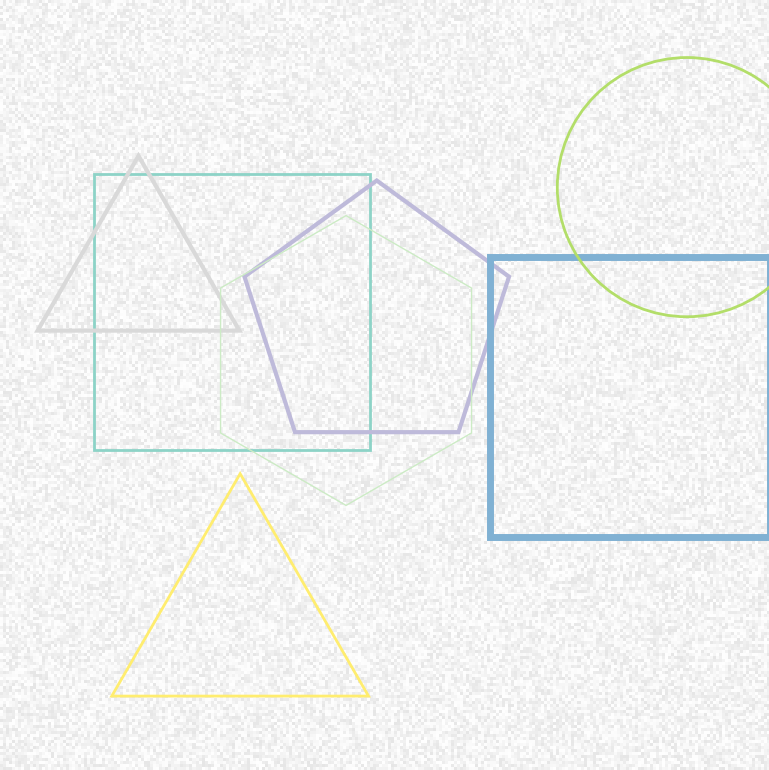[{"shape": "square", "thickness": 1, "radius": 0.9, "center": [0.302, 0.595]}, {"shape": "pentagon", "thickness": 1.5, "radius": 0.9, "center": [0.489, 0.585]}, {"shape": "square", "thickness": 2.5, "radius": 0.91, "center": [0.818, 0.484]}, {"shape": "circle", "thickness": 1, "radius": 0.84, "center": [0.892, 0.757]}, {"shape": "triangle", "thickness": 1.5, "radius": 0.76, "center": [0.18, 0.646]}, {"shape": "hexagon", "thickness": 0.5, "radius": 0.94, "center": [0.449, 0.532]}, {"shape": "triangle", "thickness": 1, "radius": 0.96, "center": [0.312, 0.192]}]